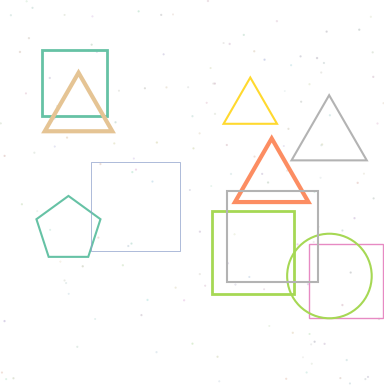[{"shape": "pentagon", "thickness": 1.5, "radius": 0.44, "center": [0.178, 0.404]}, {"shape": "square", "thickness": 2, "radius": 0.43, "center": [0.194, 0.785]}, {"shape": "triangle", "thickness": 3, "radius": 0.55, "center": [0.706, 0.53]}, {"shape": "square", "thickness": 0.5, "radius": 0.58, "center": [0.353, 0.463]}, {"shape": "square", "thickness": 1, "radius": 0.48, "center": [0.899, 0.27]}, {"shape": "square", "thickness": 2, "radius": 0.54, "center": [0.657, 0.345]}, {"shape": "circle", "thickness": 1.5, "radius": 0.55, "center": [0.856, 0.283]}, {"shape": "triangle", "thickness": 1.5, "radius": 0.4, "center": [0.65, 0.719]}, {"shape": "triangle", "thickness": 3, "radius": 0.51, "center": [0.204, 0.71]}, {"shape": "square", "thickness": 1.5, "radius": 0.59, "center": [0.707, 0.385]}, {"shape": "triangle", "thickness": 1.5, "radius": 0.56, "center": [0.855, 0.64]}]